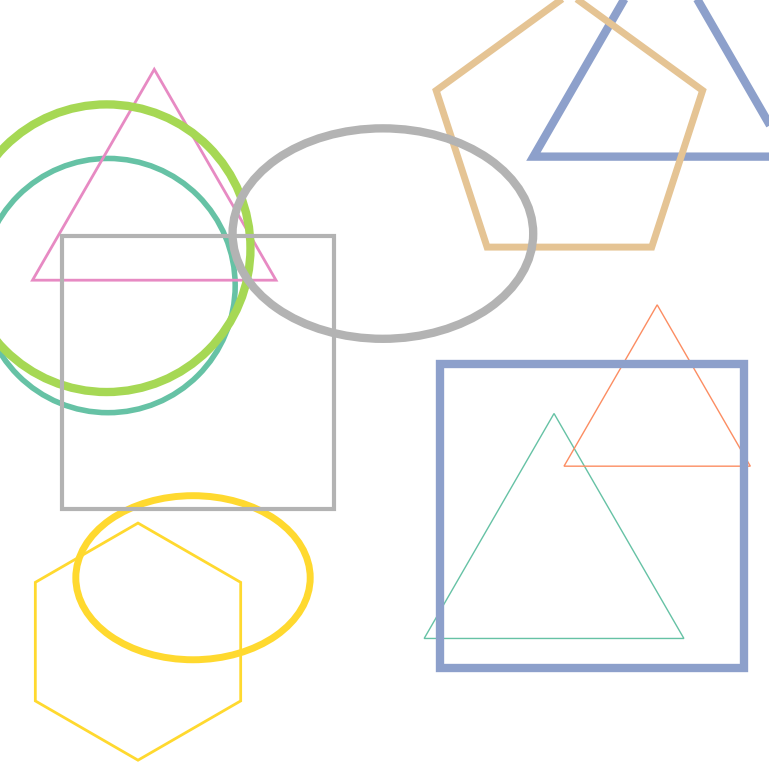[{"shape": "circle", "thickness": 2, "radius": 0.83, "center": [0.14, 0.629]}, {"shape": "triangle", "thickness": 0.5, "radius": 0.97, "center": [0.72, 0.268]}, {"shape": "triangle", "thickness": 0.5, "radius": 0.7, "center": [0.853, 0.464]}, {"shape": "square", "thickness": 3, "radius": 0.99, "center": [0.769, 0.329]}, {"shape": "triangle", "thickness": 3, "radius": 0.95, "center": [0.858, 0.892]}, {"shape": "triangle", "thickness": 1, "radius": 0.91, "center": [0.2, 0.727]}, {"shape": "circle", "thickness": 3, "radius": 0.93, "center": [0.139, 0.678]}, {"shape": "oval", "thickness": 2.5, "radius": 0.76, "center": [0.251, 0.25]}, {"shape": "hexagon", "thickness": 1, "radius": 0.77, "center": [0.179, 0.167]}, {"shape": "pentagon", "thickness": 2.5, "radius": 0.91, "center": [0.739, 0.826]}, {"shape": "square", "thickness": 1.5, "radius": 0.89, "center": [0.257, 0.516]}, {"shape": "oval", "thickness": 3, "radius": 0.98, "center": [0.497, 0.697]}]